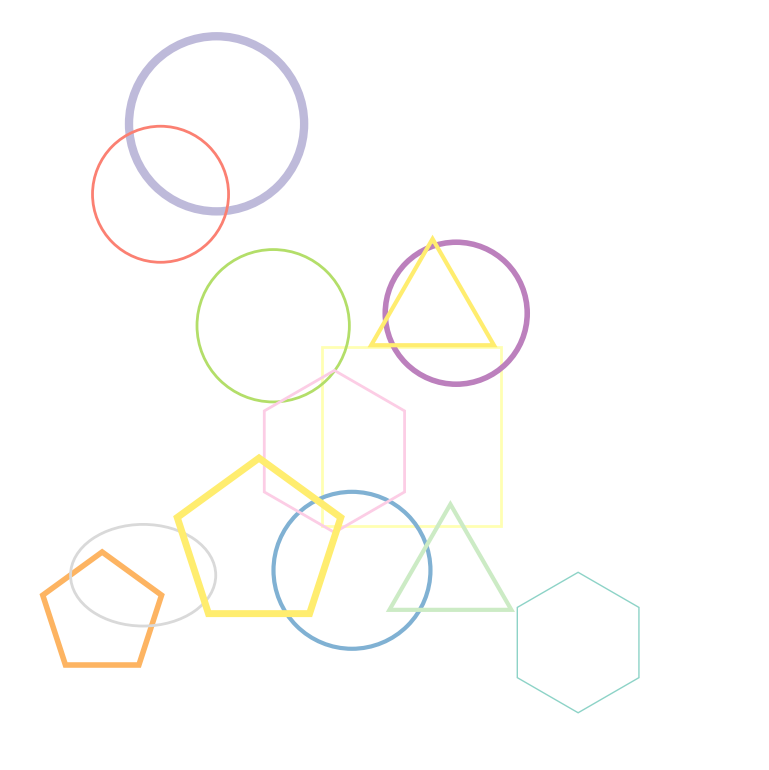[{"shape": "hexagon", "thickness": 0.5, "radius": 0.46, "center": [0.751, 0.166]}, {"shape": "square", "thickness": 1, "radius": 0.58, "center": [0.534, 0.433]}, {"shape": "circle", "thickness": 3, "radius": 0.57, "center": [0.281, 0.839]}, {"shape": "circle", "thickness": 1, "radius": 0.44, "center": [0.208, 0.748]}, {"shape": "circle", "thickness": 1.5, "radius": 0.51, "center": [0.457, 0.259]}, {"shape": "pentagon", "thickness": 2, "radius": 0.41, "center": [0.133, 0.202]}, {"shape": "circle", "thickness": 1, "radius": 0.49, "center": [0.355, 0.577]}, {"shape": "hexagon", "thickness": 1, "radius": 0.53, "center": [0.434, 0.414]}, {"shape": "oval", "thickness": 1, "radius": 0.47, "center": [0.186, 0.253]}, {"shape": "circle", "thickness": 2, "radius": 0.46, "center": [0.593, 0.593]}, {"shape": "triangle", "thickness": 1.5, "radius": 0.46, "center": [0.585, 0.254]}, {"shape": "triangle", "thickness": 1.5, "radius": 0.46, "center": [0.562, 0.598]}, {"shape": "pentagon", "thickness": 2.5, "radius": 0.56, "center": [0.336, 0.293]}]